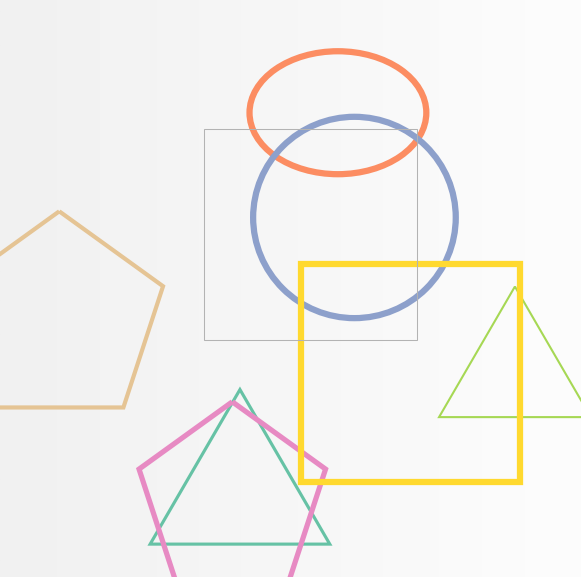[{"shape": "triangle", "thickness": 1.5, "radius": 0.89, "center": [0.413, 0.146]}, {"shape": "oval", "thickness": 3, "radius": 0.76, "center": [0.581, 0.804]}, {"shape": "circle", "thickness": 3, "radius": 0.87, "center": [0.61, 0.623]}, {"shape": "pentagon", "thickness": 2.5, "radius": 0.84, "center": [0.4, 0.135]}, {"shape": "triangle", "thickness": 1, "radius": 0.75, "center": [0.886, 0.352]}, {"shape": "square", "thickness": 3, "radius": 0.94, "center": [0.707, 0.353]}, {"shape": "pentagon", "thickness": 2, "radius": 0.94, "center": [0.102, 0.445]}, {"shape": "square", "thickness": 0.5, "radius": 0.92, "center": [0.534, 0.593]}]